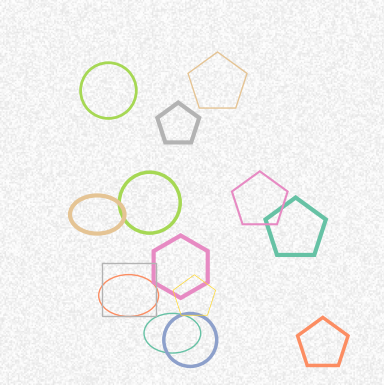[{"shape": "oval", "thickness": 1, "radius": 0.37, "center": [0.448, 0.135]}, {"shape": "pentagon", "thickness": 3, "radius": 0.41, "center": [0.768, 0.405]}, {"shape": "pentagon", "thickness": 2.5, "radius": 0.34, "center": [0.838, 0.107]}, {"shape": "oval", "thickness": 1, "radius": 0.39, "center": [0.334, 0.232]}, {"shape": "circle", "thickness": 2.5, "radius": 0.34, "center": [0.494, 0.117]}, {"shape": "pentagon", "thickness": 1.5, "radius": 0.38, "center": [0.675, 0.479]}, {"shape": "hexagon", "thickness": 3, "radius": 0.41, "center": [0.469, 0.307]}, {"shape": "circle", "thickness": 2, "radius": 0.36, "center": [0.282, 0.765]}, {"shape": "circle", "thickness": 2.5, "radius": 0.4, "center": [0.389, 0.474]}, {"shape": "pentagon", "thickness": 0.5, "radius": 0.29, "center": [0.505, 0.228]}, {"shape": "oval", "thickness": 3, "radius": 0.35, "center": [0.253, 0.443]}, {"shape": "pentagon", "thickness": 1, "radius": 0.4, "center": [0.565, 0.784]}, {"shape": "pentagon", "thickness": 3, "radius": 0.29, "center": [0.463, 0.676]}, {"shape": "square", "thickness": 1, "radius": 0.35, "center": [0.335, 0.249]}]